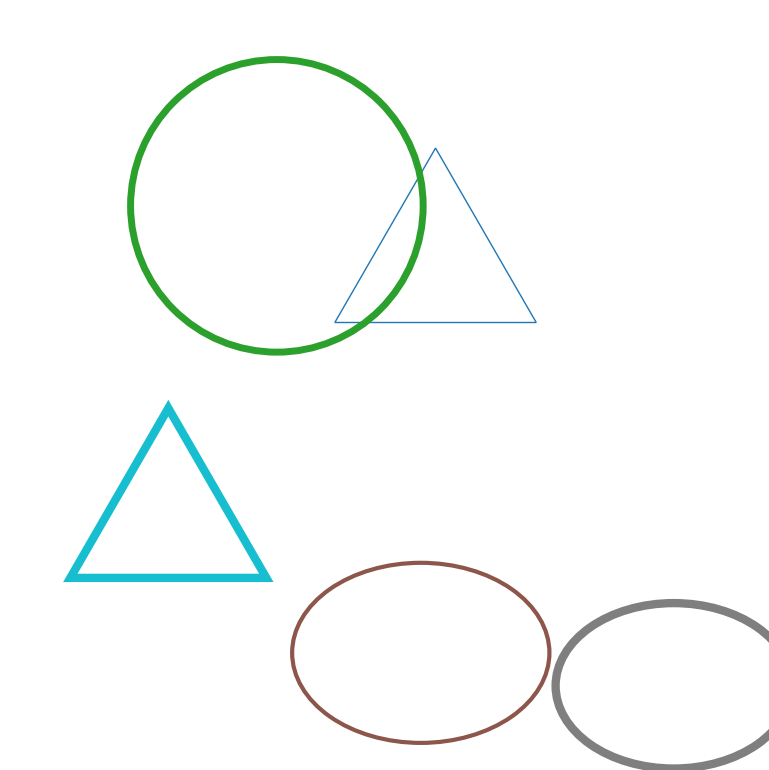[{"shape": "triangle", "thickness": 0.5, "radius": 0.76, "center": [0.566, 0.657]}, {"shape": "circle", "thickness": 2.5, "radius": 0.95, "center": [0.36, 0.733]}, {"shape": "oval", "thickness": 1.5, "radius": 0.84, "center": [0.546, 0.152]}, {"shape": "oval", "thickness": 3, "radius": 0.77, "center": [0.875, 0.109]}, {"shape": "triangle", "thickness": 3, "radius": 0.73, "center": [0.219, 0.323]}]